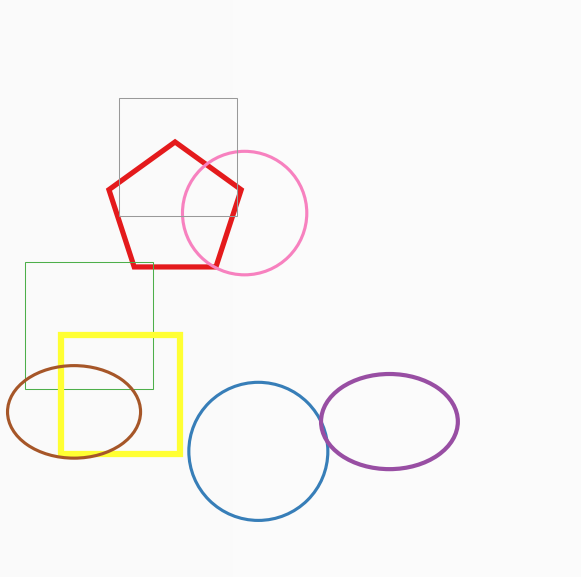[{"shape": "pentagon", "thickness": 2.5, "radius": 0.6, "center": [0.301, 0.634]}, {"shape": "circle", "thickness": 1.5, "radius": 0.6, "center": [0.444, 0.218]}, {"shape": "square", "thickness": 0.5, "radius": 0.55, "center": [0.153, 0.436]}, {"shape": "oval", "thickness": 2, "radius": 0.59, "center": [0.67, 0.269]}, {"shape": "square", "thickness": 3, "radius": 0.51, "center": [0.208, 0.316]}, {"shape": "oval", "thickness": 1.5, "radius": 0.57, "center": [0.127, 0.286]}, {"shape": "circle", "thickness": 1.5, "radius": 0.53, "center": [0.421, 0.63]}, {"shape": "square", "thickness": 0.5, "radius": 0.51, "center": [0.306, 0.727]}]